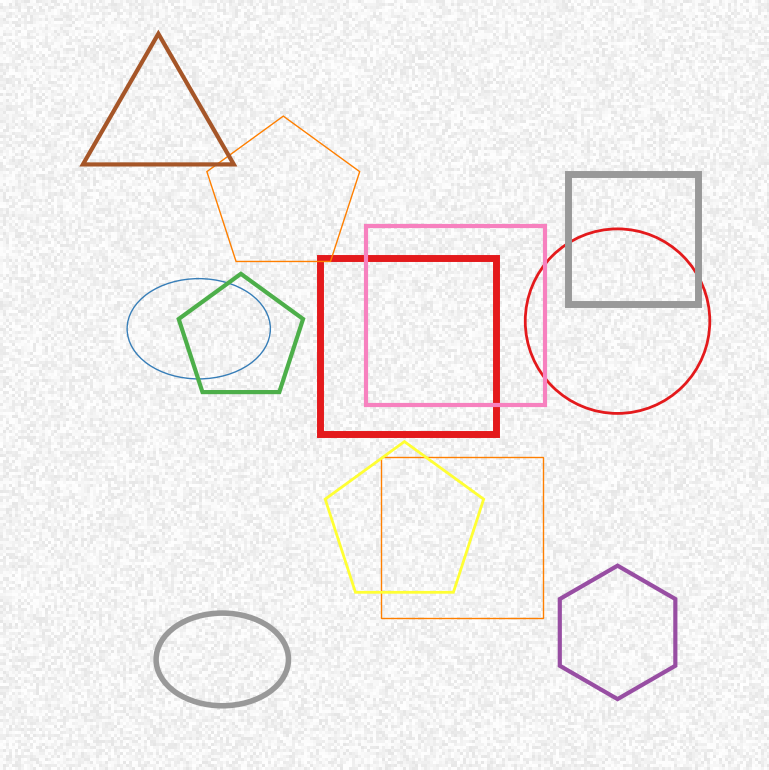[{"shape": "square", "thickness": 2.5, "radius": 0.57, "center": [0.53, 0.55]}, {"shape": "circle", "thickness": 1, "radius": 0.6, "center": [0.802, 0.583]}, {"shape": "oval", "thickness": 0.5, "radius": 0.47, "center": [0.258, 0.573]}, {"shape": "pentagon", "thickness": 1.5, "radius": 0.42, "center": [0.313, 0.559]}, {"shape": "hexagon", "thickness": 1.5, "radius": 0.43, "center": [0.802, 0.179]}, {"shape": "pentagon", "thickness": 0.5, "radius": 0.52, "center": [0.368, 0.745]}, {"shape": "square", "thickness": 0.5, "radius": 0.53, "center": [0.6, 0.302]}, {"shape": "pentagon", "thickness": 1, "radius": 0.54, "center": [0.525, 0.318]}, {"shape": "triangle", "thickness": 1.5, "radius": 0.57, "center": [0.206, 0.843]}, {"shape": "square", "thickness": 1.5, "radius": 0.58, "center": [0.591, 0.59]}, {"shape": "oval", "thickness": 2, "radius": 0.43, "center": [0.289, 0.144]}, {"shape": "square", "thickness": 2.5, "radius": 0.42, "center": [0.822, 0.69]}]